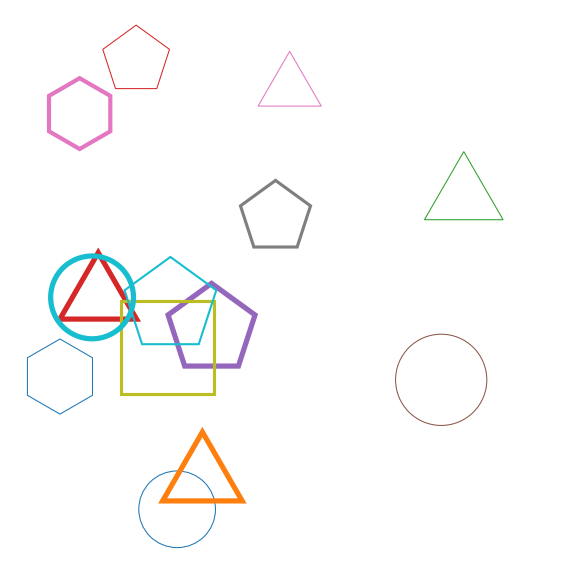[{"shape": "hexagon", "thickness": 0.5, "radius": 0.33, "center": [0.104, 0.347]}, {"shape": "circle", "thickness": 0.5, "radius": 0.33, "center": [0.307, 0.117]}, {"shape": "triangle", "thickness": 2.5, "radius": 0.4, "center": [0.35, 0.172]}, {"shape": "triangle", "thickness": 0.5, "radius": 0.39, "center": [0.803, 0.658]}, {"shape": "pentagon", "thickness": 0.5, "radius": 0.3, "center": [0.236, 0.895]}, {"shape": "triangle", "thickness": 2.5, "radius": 0.38, "center": [0.17, 0.485]}, {"shape": "pentagon", "thickness": 2.5, "radius": 0.4, "center": [0.366, 0.429]}, {"shape": "circle", "thickness": 0.5, "radius": 0.39, "center": [0.764, 0.341]}, {"shape": "triangle", "thickness": 0.5, "radius": 0.32, "center": [0.502, 0.847]}, {"shape": "hexagon", "thickness": 2, "radius": 0.31, "center": [0.138, 0.802]}, {"shape": "pentagon", "thickness": 1.5, "radius": 0.32, "center": [0.477, 0.623]}, {"shape": "square", "thickness": 1.5, "radius": 0.4, "center": [0.29, 0.397]}, {"shape": "circle", "thickness": 2.5, "radius": 0.36, "center": [0.159, 0.484]}, {"shape": "pentagon", "thickness": 1, "radius": 0.42, "center": [0.295, 0.471]}]